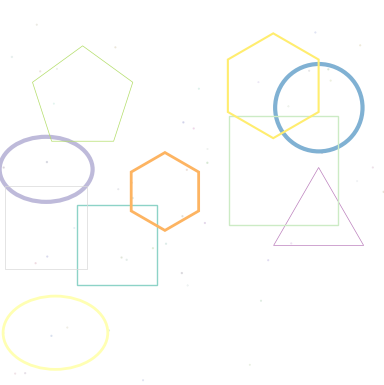[{"shape": "square", "thickness": 1, "radius": 0.52, "center": [0.303, 0.364]}, {"shape": "oval", "thickness": 2, "radius": 0.68, "center": [0.144, 0.136]}, {"shape": "oval", "thickness": 3, "radius": 0.6, "center": [0.12, 0.56]}, {"shape": "circle", "thickness": 3, "radius": 0.57, "center": [0.828, 0.72]}, {"shape": "hexagon", "thickness": 2, "radius": 0.51, "center": [0.428, 0.503]}, {"shape": "pentagon", "thickness": 0.5, "radius": 0.68, "center": [0.215, 0.744]}, {"shape": "square", "thickness": 0.5, "radius": 0.54, "center": [0.119, 0.409]}, {"shape": "triangle", "thickness": 0.5, "radius": 0.68, "center": [0.828, 0.43]}, {"shape": "square", "thickness": 1, "radius": 0.71, "center": [0.737, 0.557]}, {"shape": "hexagon", "thickness": 1.5, "radius": 0.68, "center": [0.71, 0.777]}]